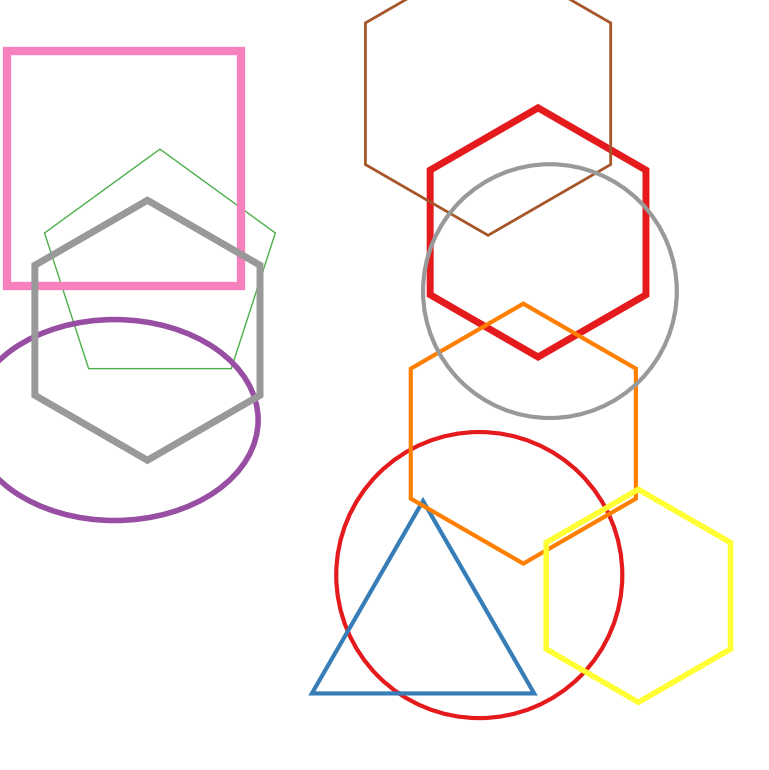[{"shape": "circle", "thickness": 1.5, "radius": 0.93, "center": [0.622, 0.253]}, {"shape": "hexagon", "thickness": 2.5, "radius": 0.81, "center": [0.699, 0.698]}, {"shape": "triangle", "thickness": 1.5, "radius": 0.83, "center": [0.549, 0.183]}, {"shape": "pentagon", "thickness": 0.5, "radius": 0.79, "center": [0.208, 0.649]}, {"shape": "oval", "thickness": 2, "radius": 0.93, "center": [0.149, 0.454]}, {"shape": "hexagon", "thickness": 1.5, "radius": 0.84, "center": [0.68, 0.437]}, {"shape": "hexagon", "thickness": 2, "radius": 0.69, "center": [0.829, 0.226]}, {"shape": "hexagon", "thickness": 1, "radius": 0.92, "center": [0.634, 0.878]}, {"shape": "square", "thickness": 3, "radius": 0.76, "center": [0.161, 0.781]}, {"shape": "hexagon", "thickness": 2.5, "radius": 0.84, "center": [0.191, 0.571]}, {"shape": "circle", "thickness": 1.5, "radius": 0.82, "center": [0.714, 0.622]}]